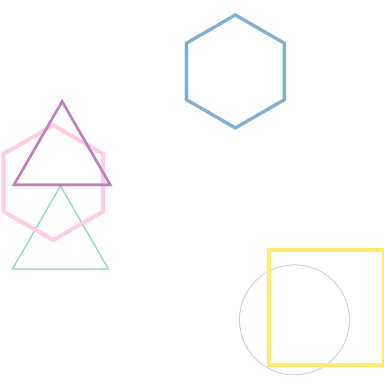[{"shape": "triangle", "thickness": 1, "radius": 0.72, "center": [0.157, 0.373]}, {"shape": "circle", "thickness": 0.5, "radius": 0.71, "center": [0.765, 0.169]}, {"shape": "hexagon", "thickness": 2.5, "radius": 0.73, "center": [0.611, 0.814]}, {"shape": "hexagon", "thickness": 3, "radius": 0.75, "center": [0.138, 0.526]}, {"shape": "triangle", "thickness": 2, "radius": 0.72, "center": [0.161, 0.592]}, {"shape": "square", "thickness": 3, "radius": 0.75, "center": [0.847, 0.201]}]